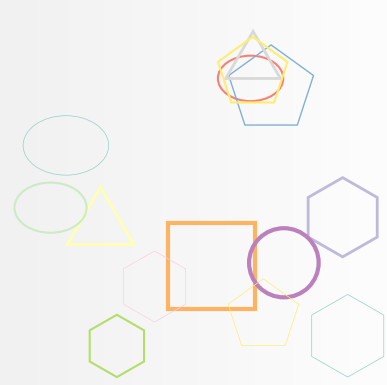[{"shape": "hexagon", "thickness": 0.5, "radius": 0.54, "center": [0.897, 0.128]}, {"shape": "oval", "thickness": 0.5, "radius": 0.55, "center": [0.17, 0.622]}, {"shape": "triangle", "thickness": 2, "radius": 0.5, "center": [0.259, 0.414]}, {"shape": "hexagon", "thickness": 2, "radius": 0.51, "center": [0.884, 0.436]}, {"shape": "oval", "thickness": 1.5, "radius": 0.42, "center": [0.647, 0.796]}, {"shape": "pentagon", "thickness": 1, "radius": 0.58, "center": [0.7, 0.768]}, {"shape": "square", "thickness": 3, "radius": 0.56, "center": [0.547, 0.31]}, {"shape": "hexagon", "thickness": 1.5, "radius": 0.4, "center": [0.302, 0.102]}, {"shape": "hexagon", "thickness": 0.5, "radius": 0.46, "center": [0.399, 0.256]}, {"shape": "triangle", "thickness": 2, "radius": 0.41, "center": [0.653, 0.837]}, {"shape": "circle", "thickness": 3, "radius": 0.45, "center": [0.733, 0.317]}, {"shape": "oval", "thickness": 1.5, "radius": 0.47, "center": [0.13, 0.461]}, {"shape": "pentagon", "thickness": 1.5, "radius": 0.47, "center": [0.652, 0.81]}, {"shape": "pentagon", "thickness": 0.5, "radius": 0.48, "center": [0.68, 0.18]}]